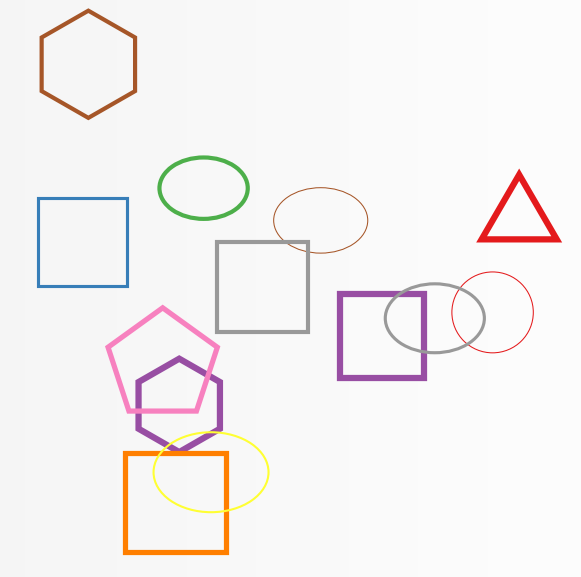[{"shape": "triangle", "thickness": 3, "radius": 0.37, "center": [0.893, 0.622]}, {"shape": "circle", "thickness": 0.5, "radius": 0.35, "center": [0.847, 0.458]}, {"shape": "square", "thickness": 1.5, "radius": 0.38, "center": [0.141, 0.58]}, {"shape": "oval", "thickness": 2, "radius": 0.38, "center": [0.35, 0.673]}, {"shape": "square", "thickness": 3, "radius": 0.36, "center": [0.657, 0.418]}, {"shape": "hexagon", "thickness": 3, "radius": 0.4, "center": [0.308, 0.297]}, {"shape": "square", "thickness": 2.5, "radius": 0.43, "center": [0.302, 0.129]}, {"shape": "oval", "thickness": 1, "radius": 0.49, "center": [0.363, 0.181]}, {"shape": "hexagon", "thickness": 2, "radius": 0.46, "center": [0.152, 0.888]}, {"shape": "oval", "thickness": 0.5, "radius": 0.4, "center": [0.552, 0.617]}, {"shape": "pentagon", "thickness": 2.5, "radius": 0.49, "center": [0.28, 0.367]}, {"shape": "oval", "thickness": 1.5, "radius": 0.43, "center": [0.748, 0.448]}, {"shape": "square", "thickness": 2, "radius": 0.39, "center": [0.452, 0.503]}]